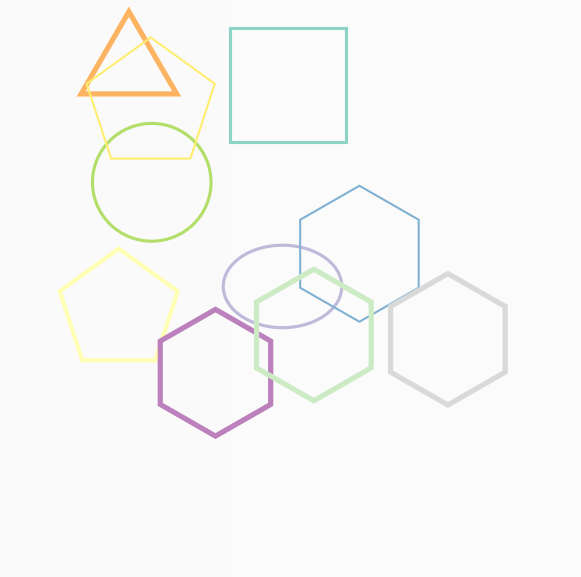[{"shape": "square", "thickness": 1.5, "radius": 0.5, "center": [0.496, 0.852]}, {"shape": "pentagon", "thickness": 2, "radius": 0.53, "center": [0.204, 0.462]}, {"shape": "oval", "thickness": 1.5, "radius": 0.51, "center": [0.486, 0.503]}, {"shape": "hexagon", "thickness": 1, "radius": 0.59, "center": [0.618, 0.56]}, {"shape": "triangle", "thickness": 2.5, "radius": 0.47, "center": [0.222, 0.884]}, {"shape": "circle", "thickness": 1.5, "radius": 0.51, "center": [0.261, 0.683]}, {"shape": "hexagon", "thickness": 2.5, "radius": 0.57, "center": [0.771, 0.412]}, {"shape": "hexagon", "thickness": 2.5, "radius": 0.55, "center": [0.371, 0.354]}, {"shape": "hexagon", "thickness": 2.5, "radius": 0.57, "center": [0.54, 0.419]}, {"shape": "pentagon", "thickness": 1, "radius": 0.58, "center": [0.259, 0.818]}]